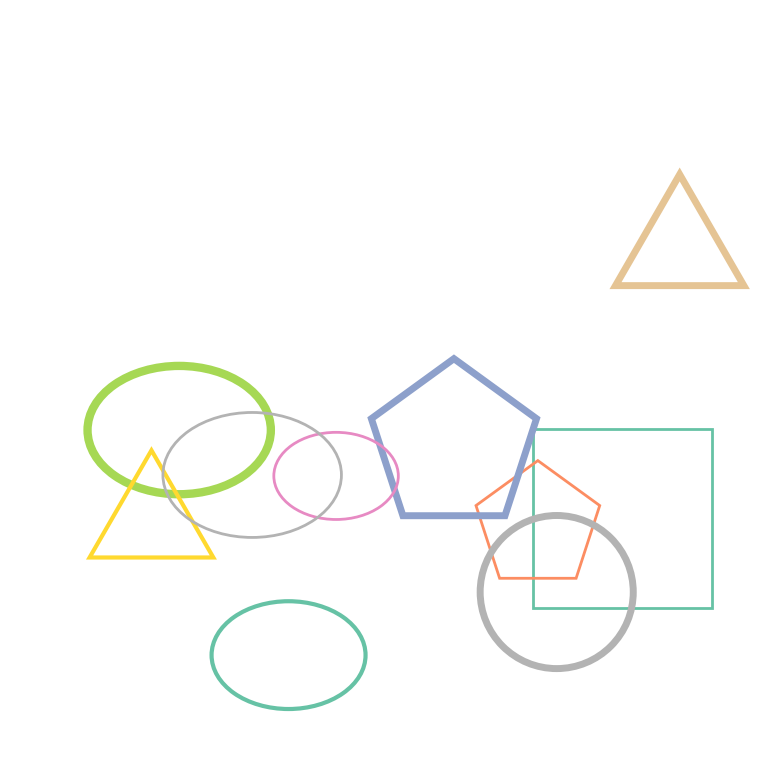[{"shape": "square", "thickness": 1, "radius": 0.58, "center": [0.809, 0.326]}, {"shape": "oval", "thickness": 1.5, "radius": 0.5, "center": [0.375, 0.149]}, {"shape": "pentagon", "thickness": 1, "radius": 0.42, "center": [0.699, 0.317]}, {"shape": "pentagon", "thickness": 2.5, "radius": 0.56, "center": [0.59, 0.421]}, {"shape": "oval", "thickness": 1, "radius": 0.4, "center": [0.436, 0.382]}, {"shape": "oval", "thickness": 3, "radius": 0.6, "center": [0.233, 0.441]}, {"shape": "triangle", "thickness": 1.5, "radius": 0.46, "center": [0.197, 0.322]}, {"shape": "triangle", "thickness": 2.5, "radius": 0.48, "center": [0.883, 0.677]}, {"shape": "circle", "thickness": 2.5, "radius": 0.5, "center": [0.723, 0.231]}, {"shape": "oval", "thickness": 1, "radius": 0.58, "center": [0.327, 0.383]}]